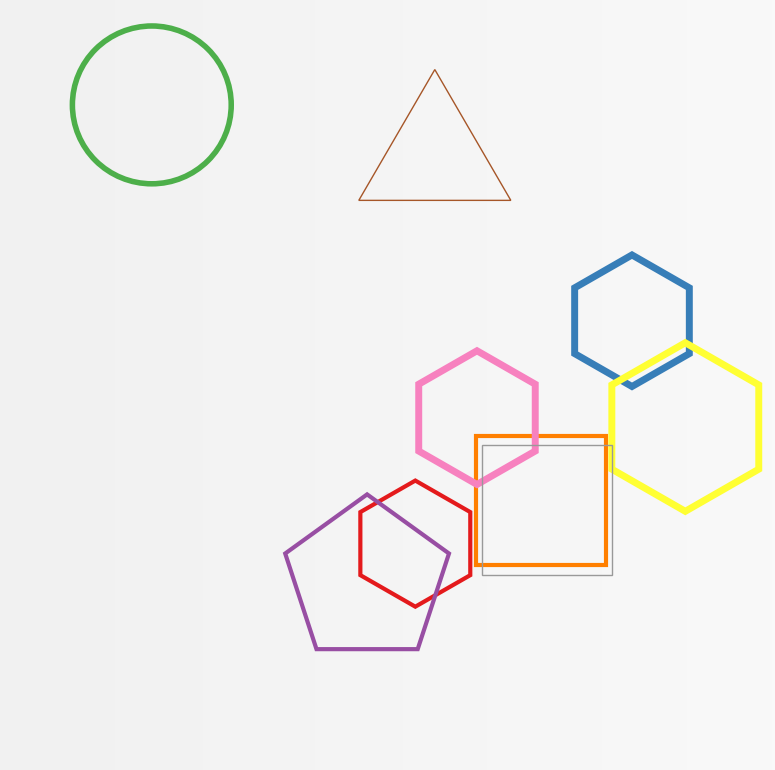[{"shape": "hexagon", "thickness": 1.5, "radius": 0.41, "center": [0.536, 0.294]}, {"shape": "hexagon", "thickness": 2.5, "radius": 0.43, "center": [0.815, 0.583]}, {"shape": "circle", "thickness": 2, "radius": 0.51, "center": [0.196, 0.864]}, {"shape": "pentagon", "thickness": 1.5, "radius": 0.56, "center": [0.474, 0.247]}, {"shape": "square", "thickness": 1.5, "radius": 0.42, "center": [0.698, 0.35]}, {"shape": "hexagon", "thickness": 2.5, "radius": 0.55, "center": [0.884, 0.445]}, {"shape": "triangle", "thickness": 0.5, "radius": 0.57, "center": [0.561, 0.796]}, {"shape": "hexagon", "thickness": 2.5, "radius": 0.43, "center": [0.615, 0.458]}, {"shape": "square", "thickness": 0.5, "radius": 0.42, "center": [0.706, 0.337]}]